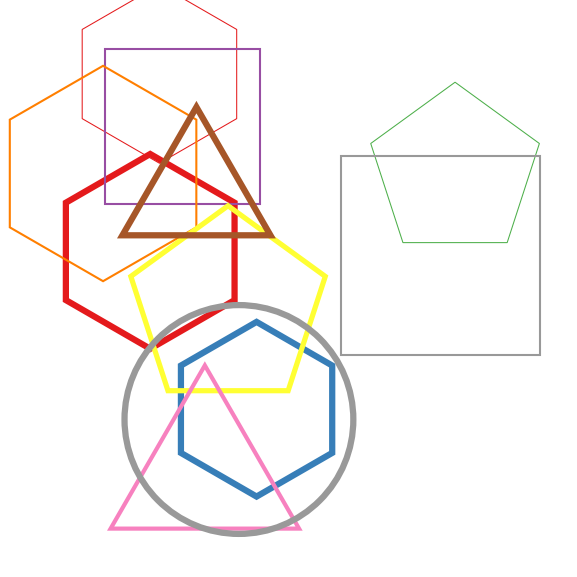[{"shape": "hexagon", "thickness": 0.5, "radius": 0.77, "center": [0.276, 0.871]}, {"shape": "hexagon", "thickness": 3, "radius": 0.84, "center": [0.26, 0.564]}, {"shape": "hexagon", "thickness": 3, "radius": 0.76, "center": [0.444, 0.291]}, {"shape": "pentagon", "thickness": 0.5, "radius": 0.77, "center": [0.788, 0.703]}, {"shape": "square", "thickness": 1, "radius": 0.67, "center": [0.316, 0.781]}, {"shape": "hexagon", "thickness": 1, "radius": 0.93, "center": [0.178, 0.699]}, {"shape": "pentagon", "thickness": 2.5, "radius": 0.89, "center": [0.395, 0.466]}, {"shape": "triangle", "thickness": 3, "radius": 0.74, "center": [0.34, 0.666]}, {"shape": "triangle", "thickness": 2, "radius": 0.94, "center": [0.355, 0.178]}, {"shape": "circle", "thickness": 3, "radius": 0.99, "center": [0.414, 0.273]}, {"shape": "square", "thickness": 1, "radius": 0.86, "center": [0.763, 0.557]}]